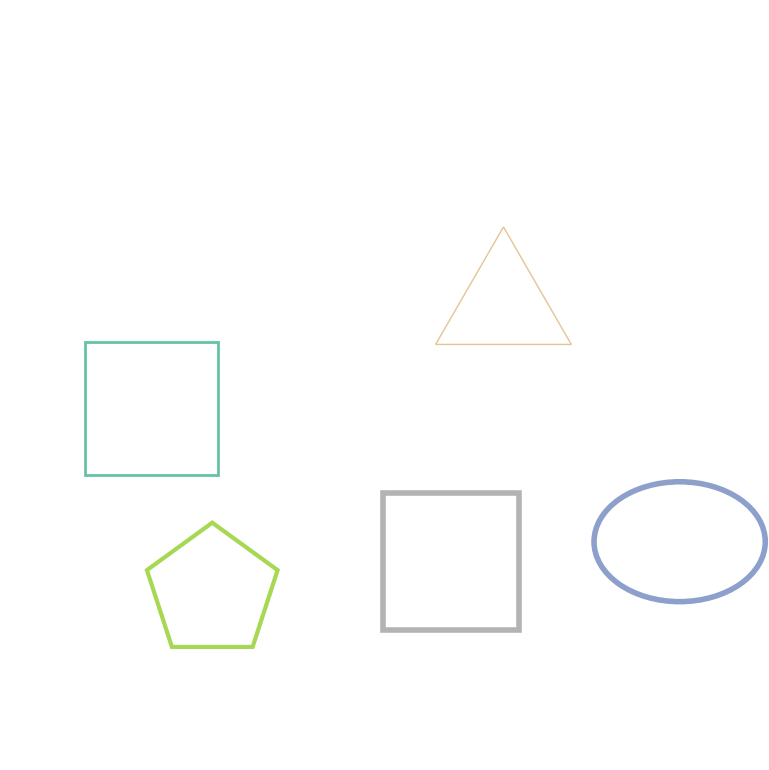[{"shape": "square", "thickness": 1, "radius": 0.43, "center": [0.197, 0.47]}, {"shape": "oval", "thickness": 2, "radius": 0.56, "center": [0.883, 0.296]}, {"shape": "pentagon", "thickness": 1.5, "radius": 0.45, "center": [0.276, 0.232]}, {"shape": "triangle", "thickness": 0.5, "radius": 0.51, "center": [0.654, 0.604]}, {"shape": "square", "thickness": 2, "radius": 0.44, "center": [0.586, 0.271]}]